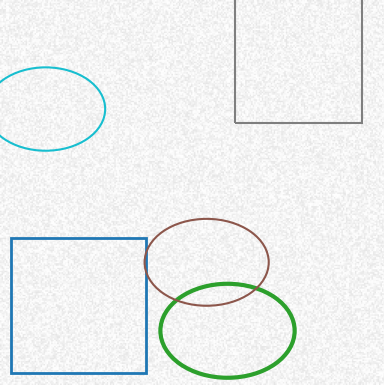[{"shape": "square", "thickness": 2, "radius": 0.88, "center": [0.205, 0.207]}, {"shape": "oval", "thickness": 3, "radius": 0.87, "center": [0.591, 0.141]}, {"shape": "oval", "thickness": 1.5, "radius": 0.81, "center": [0.537, 0.319]}, {"shape": "square", "thickness": 1.5, "radius": 0.82, "center": [0.774, 0.846]}, {"shape": "oval", "thickness": 1.5, "radius": 0.77, "center": [0.119, 0.717]}]